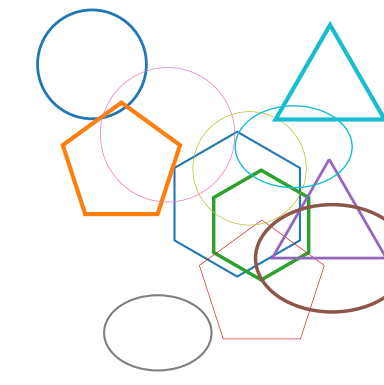[{"shape": "hexagon", "thickness": 1.5, "radius": 0.94, "center": [0.616, 0.47]}, {"shape": "circle", "thickness": 2, "radius": 0.71, "center": [0.239, 0.833]}, {"shape": "pentagon", "thickness": 3, "radius": 0.8, "center": [0.315, 0.574]}, {"shape": "hexagon", "thickness": 2.5, "radius": 0.71, "center": [0.678, 0.415]}, {"shape": "pentagon", "thickness": 0.5, "radius": 0.85, "center": [0.68, 0.258]}, {"shape": "triangle", "thickness": 2, "radius": 0.85, "center": [0.855, 0.415]}, {"shape": "oval", "thickness": 2.5, "radius": 1.0, "center": [0.863, 0.329]}, {"shape": "circle", "thickness": 0.5, "radius": 0.87, "center": [0.435, 0.65]}, {"shape": "oval", "thickness": 1.5, "radius": 0.7, "center": [0.41, 0.135]}, {"shape": "circle", "thickness": 0.5, "radius": 0.74, "center": [0.648, 0.563]}, {"shape": "oval", "thickness": 1, "radius": 0.76, "center": [0.763, 0.619]}, {"shape": "triangle", "thickness": 3, "radius": 0.82, "center": [0.857, 0.772]}]